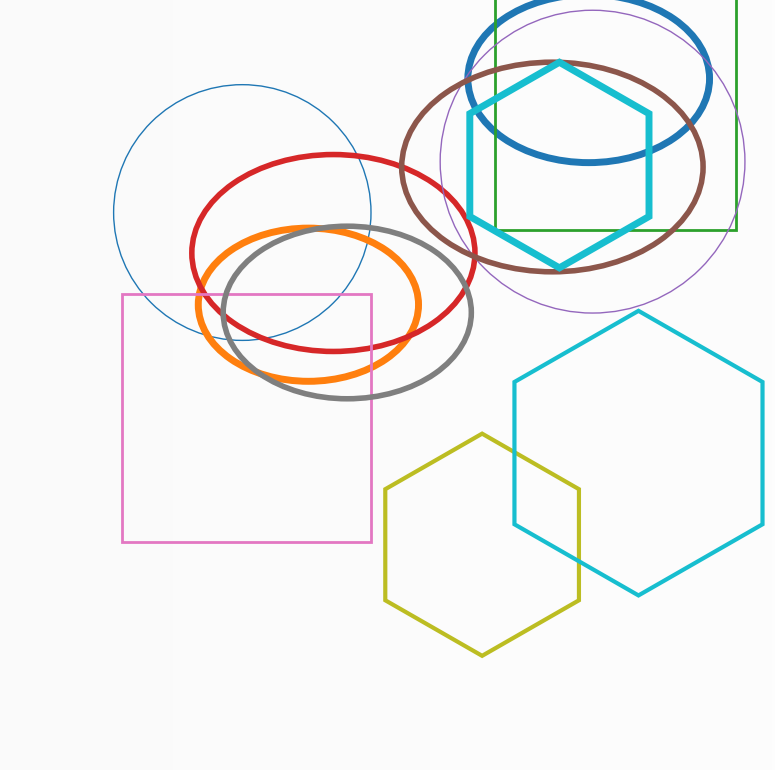[{"shape": "circle", "thickness": 0.5, "radius": 0.83, "center": [0.313, 0.724]}, {"shape": "oval", "thickness": 2.5, "radius": 0.78, "center": [0.76, 0.898]}, {"shape": "oval", "thickness": 2.5, "radius": 0.71, "center": [0.398, 0.604]}, {"shape": "square", "thickness": 1, "radius": 0.78, "center": [0.794, 0.856]}, {"shape": "oval", "thickness": 2, "radius": 0.91, "center": [0.43, 0.671]}, {"shape": "circle", "thickness": 0.5, "radius": 0.98, "center": [0.765, 0.79]}, {"shape": "oval", "thickness": 2, "radius": 0.97, "center": [0.713, 0.783]}, {"shape": "square", "thickness": 1, "radius": 0.8, "center": [0.318, 0.457]}, {"shape": "oval", "thickness": 2, "radius": 0.8, "center": [0.448, 0.594]}, {"shape": "hexagon", "thickness": 1.5, "radius": 0.72, "center": [0.622, 0.293]}, {"shape": "hexagon", "thickness": 2.5, "radius": 0.67, "center": [0.722, 0.786]}, {"shape": "hexagon", "thickness": 1.5, "radius": 0.92, "center": [0.824, 0.412]}]